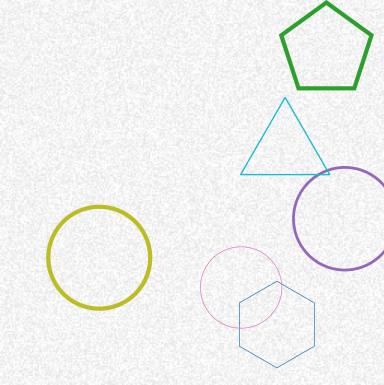[{"shape": "hexagon", "thickness": 0.5, "radius": 0.56, "center": [0.719, 0.157]}, {"shape": "pentagon", "thickness": 3, "radius": 0.62, "center": [0.848, 0.87]}, {"shape": "circle", "thickness": 2, "radius": 0.67, "center": [0.896, 0.432]}, {"shape": "circle", "thickness": 0.5, "radius": 0.53, "center": [0.626, 0.253]}, {"shape": "circle", "thickness": 3, "radius": 0.66, "center": [0.258, 0.331]}, {"shape": "triangle", "thickness": 1, "radius": 0.67, "center": [0.741, 0.613]}]